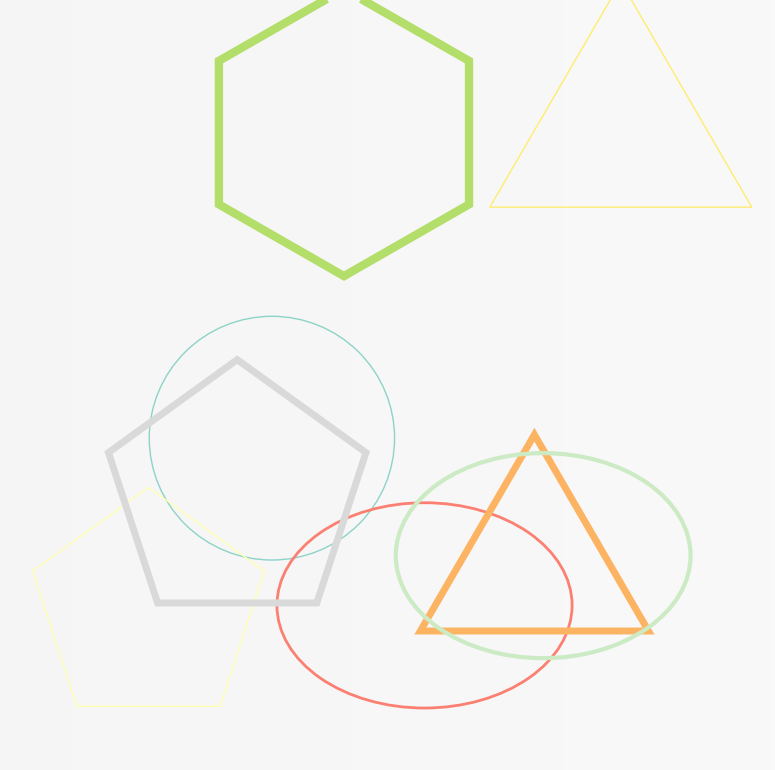[{"shape": "circle", "thickness": 0.5, "radius": 0.79, "center": [0.351, 0.431]}, {"shape": "pentagon", "thickness": 0.5, "radius": 0.79, "center": [0.192, 0.21]}, {"shape": "oval", "thickness": 1, "radius": 0.95, "center": [0.548, 0.214]}, {"shape": "triangle", "thickness": 2.5, "radius": 0.85, "center": [0.69, 0.266]}, {"shape": "hexagon", "thickness": 3, "radius": 0.93, "center": [0.444, 0.828]}, {"shape": "pentagon", "thickness": 2.5, "radius": 0.87, "center": [0.306, 0.358]}, {"shape": "oval", "thickness": 1.5, "radius": 0.95, "center": [0.701, 0.278]}, {"shape": "triangle", "thickness": 0.5, "radius": 0.98, "center": [0.801, 0.829]}]